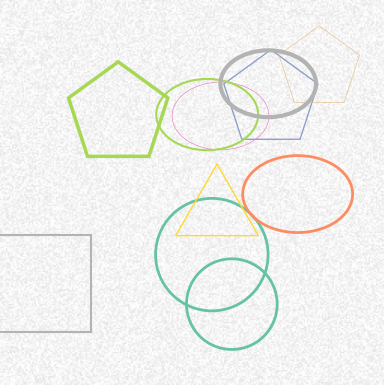[{"shape": "circle", "thickness": 2, "radius": 0.59, "center": [0.602, 0.21]}, {"shape": "circle", "thickness": 2, "radius": 0.73, "center": [0.55, 0.339]}, {"shape": "oval", "thickness": 2, "radius": 0.71, "center": [0.773, 0.496]}, {"shape": "pentagon", "thickness": 1, "radius": 0.64, "center": [0.704, 0.742]}, {"shape": "oval", "thickness": 0.5, "radius": 0.63, "center": [0.573, 0.699]}, {"shape": "pentagon", "thickness": 2.5, "radius": 0.68, "center": [0.307, 0.704]}, {"shape": "oval", "thickness": 1.5, "radius": 0.66, "center": [0.538, 0.702]}, {"shape": "triangle", "thickness": 1, "radius": 0.62, "center": [0.564, 0.45]}, {"shape": "pentagon", "thickness": 0.5, "radius": 0.55, "center": [0.829, 0.823]}, {"shape": "oval", "thickness": 3, "radius": 0.62, "center": [0.697, 0.782]}, {"shape": "square", "thickness": 1.5, "radius": 0.63, "center": [0.111, 0.264]}]